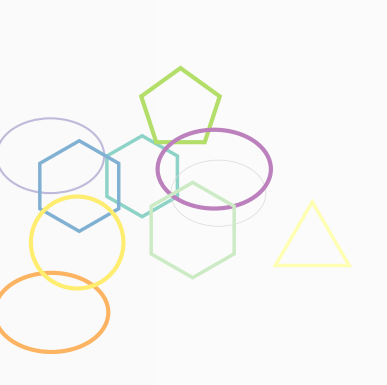[{"shape": "hexagon", "thickness": 2.5, "radius": 0.53, "center": [0.367, 0.542]}, {"shape": "triangle", "thickness": 2.5, "radius": 0.55, "center": [0.806, 0.365]}, {"shape": "oval", "thickness": 1.5, "radius": 0.69, "center": [0.13, 0.596]}, {"shape": "hexagon", "thickness": 2.5, "radius": 0.59, "center": [0.205, 0.517]}, {"shape": "oval", "thickness": 3, "radius": 0.73, "center": [0.133, 0.189]}, {"shape": "pentagon", "thickness": 3, "radius": 0.53, "center": [0.466, 0.717]}, {"shape": "oval", "thickness": 0.5, "radius": 0.61, "center": [0.564, 0.498]}, {"shape": "oval", "thickness": 3, "radius": 0.73, "center": [0.553, 0.561]}, {"shape": "hexagon", "thickness": 2.5, "radius": 0.62, "center": [0.497, 0.402]}, {"shape": "circle", "thickness": 3, "radius": 0.6, "center": [0.199, 0.37]}]